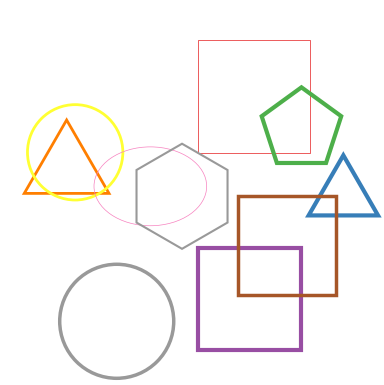[{"shape": "square", "thickness": 0.5, "radius": 0.73, "center": [0.66, 0.75]}, {"shape": "triangle", "thickness": 3, "radius": 0.52, "center": [0.892, 0.493]}, {"shape": "pentagon", "thickness": 3, "radius": 0.54, "center": [0.783, 0.665]}, {"shape": "square", "thickness": 3, "radius": 0.66, "center": [0.648, 0.223]}, {"shape": "triangle", "thickness": 2, "radius": 0.64, "center": [0.173, 0.561]}, {"shape": "circle", "thickness": 2, "radius": 0.62, "center": [0.195, 0.604]}, {"shape": "square", "thickness": 2.5, "radius": 0.64, "center": [0.745, 0.363]}, {"shape": "oval", "thickness": 0.5, "radius": 0.73, "center": [0.39, 0.516]}, {"shape": "circle", "thickness": 2.5, "radius": 0.74, "center": [0.303, 0.165]}, {"shape": "hexagon", "thickness": 1.5, "radius": 0.68, "center": [0.473, 0.49]}]